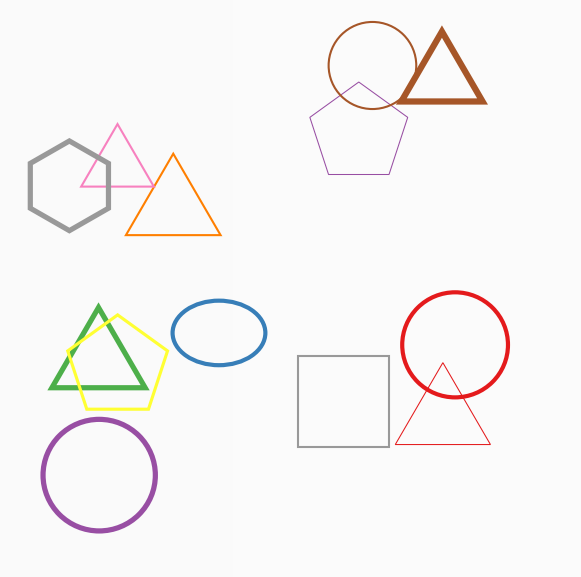[{"shape": "triangle", "thickness": 0.5, "radius": 0.47, "center": [0.762, 0.277]}, {"shape": "circle", "thickness": 2, "radius": 0.45, "center": [0.783, 0.402]}, {"shape": "oval", "thickness": 2, "radius": 0.4, "center": [0.377, 0.423]}, {"shape": "triangle", "thickness": 2.5, "radius": 0.46, "center": [0.17, 0.374]}, {"shape": "pentagon", "thickness": 0.5, "radius": 0.44, "center": [0.617, 0.769]}, {"shape": "circle", "thickness": 2.5, "radius": 0.48, "center": [0.171, 0.176]}, {"shape": "triangle", "thickness": 1, "radius": 0.47, "center": [0.298, 0.639]}, {"shape": "pentagon", "thickness": 1.5, "radius": 0.45, "center": [0.202, 0.364]}, {"shape": "triangle", "thickness": 3, "radius": 0.4, "center": [0.76, 0.864]}, {"shape": "circle", "thickness": 1, "radius": 0.38, "center": [0.641, 0.886]}, {"shape": "triangle", "thickness": 1, "radius": 0.36, "center": [0.202, 0.712]}, {"shape": "hexagon", "thickness": 2.5, "radius": 0.39, "center": [0.119, 0.677]}, {"shape": "square", "thickness": 1, "radius": 0.39, "center": [0.591, 0.304]}]